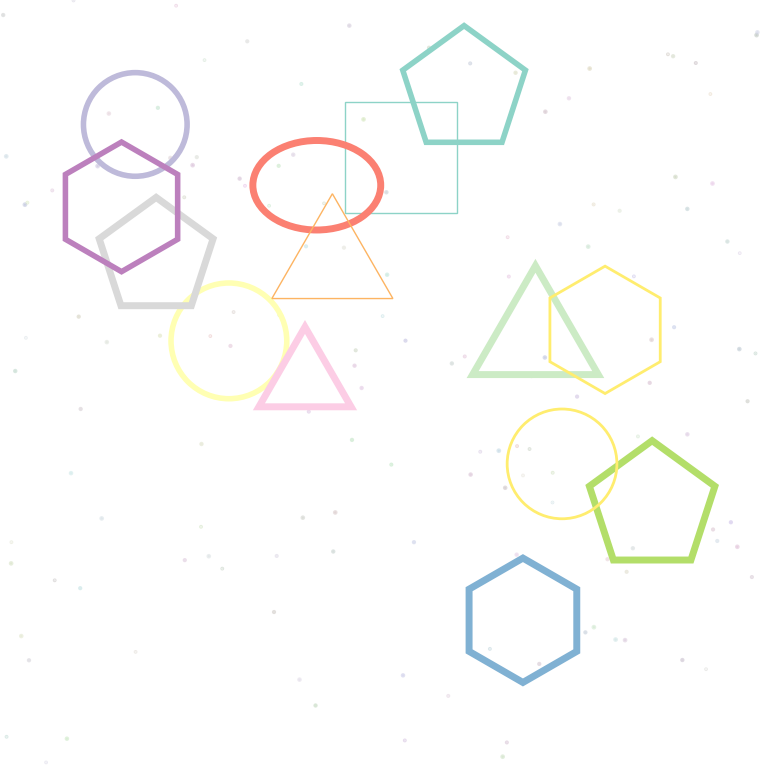[{"shape": "square", "thickness": 0.5, "radius": 0.36, "center": [0.521, 0.795]}, {"shape": "pentagon", "thickness": 2, "radius": 0.42, "center": [0.603, 0.883]}, {"shape": "circle", "thickness": 2, "radius": 0.38, "center": [0.297, 0.557]}, {"shape": "circle", "thickness": 2, "radius": 0.34, "center": [0.176, 0.838]}, {"shape": "oval", "thickness": 2.5, "radius": 0.42, "center": [0.411, 0.759]}, {"shape": "hexagon", "thickness": 2.5, "radius": 0.4, "center": [0.679, 0.194]}, {"shape": "triangle", "thickness": 0.5, "radius": 0.45, "center": [0.432, 0.658]}, {"shape": "pentagon", "thickness": 2.5, "radius": 0.43, "center": [0.847, 0.342]}, {"shape": "triangle", "thickness": 2.5, "radius": 0.35, "center": [0.396, 0.506]}, {"shape": "pentagon", "thickness": 2.5, "radius": 0.39, "center": [0.203, 0.666]}, {"shape": "hexagon", "thickness": 2, "radius": 0.42, "center": [0.158, 0.731]}, {"shape": "triangle", "thickness": 2.5, "radius": 0.47, "center": [0.695, 0.561]}, {"shape": "circle", "thickness": 1, "radius": 0.36, "center": [0.73, 0.398]}, {"shape": "hexagon", "thickness": 1, "radius": 0.41, "center": [0.786, 0.572]}]